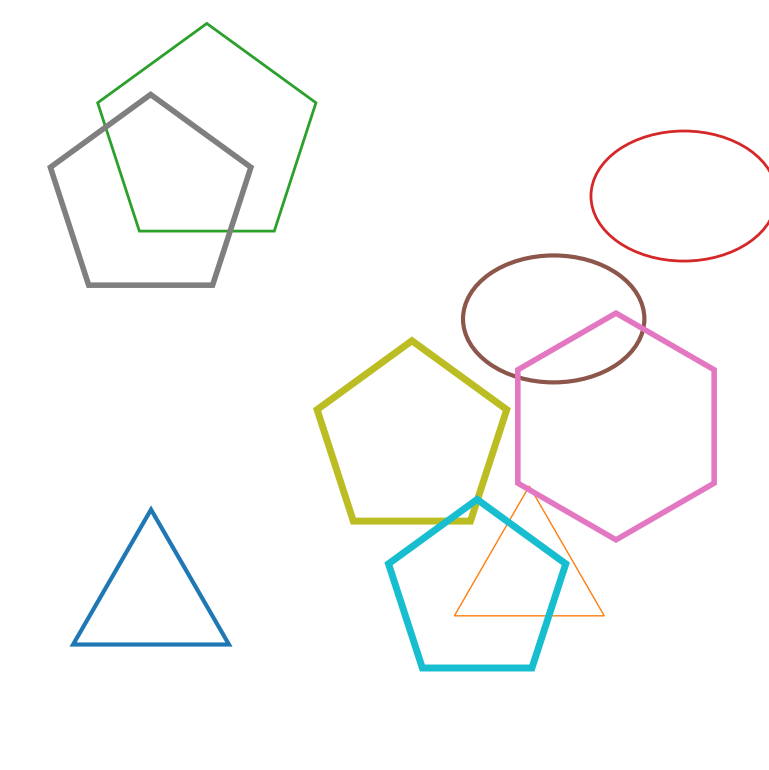[{"shape": "triangle", "thickness": 1.5, "radius": 0.58, "center": [0.196, 0.221]}, {"shape": "triangle", "thickness": 0.5, "radius": 0.56, "center": [0.687, 0.256]}, {"shape": "pentagon", "thickness": 1, "radius": 0.75, "center": [0.269, 0.82]}, {"shape": "oval", "thickness": 1, "radius": 0.6, "center": [0.888, 0.745]}, {"shape": "oval", "thickness": 1.5, "radius": 0.59, "center": [0.719, 0.586]}, {"shape": "hexagon", "thickness": 2, "radius": 0.74, "center": [0.8, 0.446]}, {"shape": "pentagon", "thickness": 2, "radius": 0.68, "center": [0.196, 0.74]}, {"shape": "pentagon", "thickness": 2.5, "radius": 0.65, "center": [0.535, 0.428]}, {"shape": "pentagon", "thickness": 2.5, "radius": 0.61, "center": [0.62, 0.23]}]